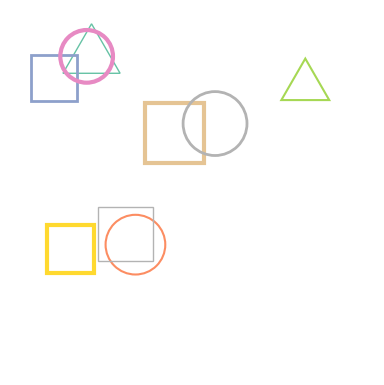[{"shape": "triangle", "thickness": 1, "radius": 0.43, "center": [0.238, 0.852]}, {"shape": "circle", "thickness": 1.5, "radius": 0.39, "center": [0.352, 0.365]}, {"shape": "square", "thickness": 2, "radius": 0.3, "center": [0.139, 0.797]}, {"shape": "circle", "thickness": 3, "radius": 0.34, "center": [0.225, 0.854]}, {"shape": "triangle", "thickness": 1.5, "radius": 0.36, "center": [0.793, 0.776]}, {"shape": "square", "thickness": 3, "radius": 0.31, "center": [0.182, 0.353]}, {"shape": "square", "thickness": 3, "radius": 0.38, "center": [0.454, 0.655]}, {"shape": "circle", "thickness": 2, "radius": 0.42, "center": [0.559, 0.679]}, {"shape": "square", "thickness": 1, "radius": 0.35, "center": [0.326, 0.392]}]